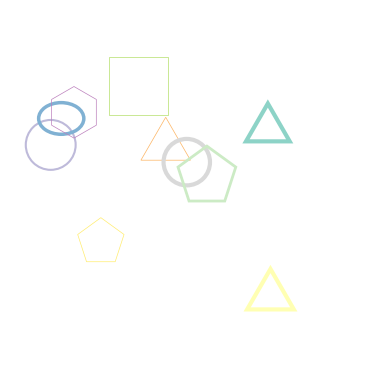[{"shape": "triangle", "thickness": 3, "radius": 0.33, "center": [0.696, 0.666]}, {"shape": "triangle", "thickness": 3, "radius": 0.35, "center": [0.703, 0.231]}, {"shape": "circle", "thickness": 1.5, "radius": 0.32, "center": [0.132, 0.624]}, {"shape": "oval", "thickness": 2.5, "radius": 0.29, "center": [0.159, 0.692]}, {"shape": "triangle", "thickness": 0.5, "radius": 0.37, "center": [0.43, 0.621]}, {"shape": "square", "thickness": 0.5, "radius": 0.38, "center": [0.36, 0.777]}, {"shape": "circle", "thickness": 3, "radius": 0.3, "center": [0.485, 0.579]}, {"shape": "hexagon", "thickness": 0.5, "radius": 0.33, "center": [0.192, 0.708]}, {"shape": "pentagon", "thickness": 2, "radius": 0.39, "center": [0.537, 0.542]}, {"shape": "pentagon", "thickness": 0.5, "radius": 0.32, "center": [0.262, 0.371]}]